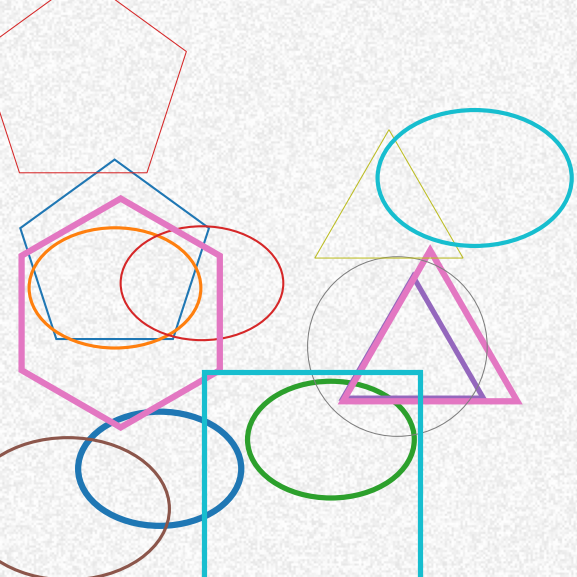[{"shape": "oval", "thickness": 3, "radius": 0.71, "center": [0.277, 0.187]}, {"shape": "pentagon", "thickness": 1, "radius": 0.86, "center": [0.198, 0.551]}, {"shape": "oval", "thickness": 1.5, "radius": 0.74, "center": [0.199, 0.501]}, {"shape": "oval", "thickness": 2.5, "radius": 0.72, "center": [0.573, 0.238]}, {"shape": "oval", "thickness": 1, "radius": 0.7, "center": [0.35, 0.509]}, {"shape": "pentagon", "thickness": 0.5, "radius": 0.94, "center": [0.144, 0.852]}, {"shape": "triangle", "thickness": 2.5, "radius": 0.7, "center": [0.715, 0.38]}, {"shape": "oval", "thickness": 1.5, "radius": 0.88, "center": [0.117, 0.118]}, {"shape": "hexagon", "thickness": 3, "radius": 0.99, "center": [0.209, 0.457]}, {"shape": "triangle", "thickness": 3, "radius": 0.87, "center": [0.745, 0.391]}, {"shape": "circle", "thickness": 0.5, "radius": 0.78, "center": [0.688, 0.399]}, {"shape": "triangle", "thickness": 0.5, "radius": 0.74, "center": [0.674, 0.626]}, {"shape": "square", "thickness": 2.5, "radius": 0.93, "center": [0.54, 0.167]}, {"shape": "oval", "thickness": 2, "radius": 0.84, "center": [0.822, 0.691]}]